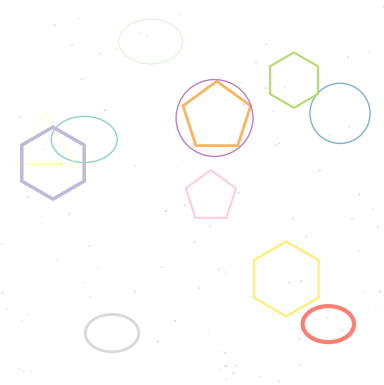[{"shape": "oval", "thickness": 1, "radius": 0.43, "center": [0.219, 0.638]}, {"shape": "triangle", "thickness": 0.5, "radius": 0.45, "center": [0.117, 0.619]}, {"shape": "hexagon", "thickness": 2.5, "radius": 0.47, "center": [0.138, 0.576]}, {"shape": "oval", "thickness": 3, "radius": 0.33, "center": [0.853, 0.158]}, {"shape": "circle", "thickness": 1, "radius": 0.39, "center": [0.883, 0.706]}, {"shape": "pentagon", "thickness": 2, "radius": 0.46, "center": [0.563, 0.697]}, {"shape": "hexagon", "thickness": 1.5, "radius": 0.36, "center": [0.763, 0.792]}, {"shape": "pentagon", "thickness": 1.5, "radius": 0.34, "center": [0.548, 0.49]}, {"shape": "oval", "thickness": 2, "radius": 0.35, "center": [0.291, 0.135]}, {"shape": "circle", "thickness": 1, "radius": 0.5, "center": [0.557, 0.694]}, {"shape": "oval", "thickness": 0.5, "radius": 0.41, "center": [0.391, 0.892]}, {"shape": "hexagon", "thickness": 1.5, "radius": 0.49, "center": [0.743, 0.276]}]